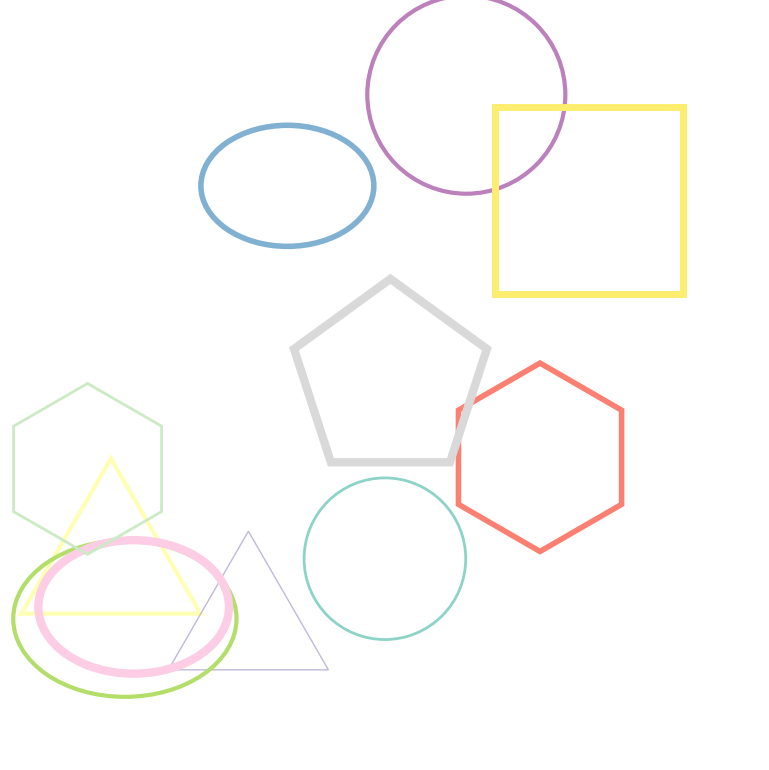[{"shape": "circle", "thickness": 1, "radius": 0.52, "center": [0.5, 0.274]}, {"shape": "triangle", "thickness": 1.5, "radius": 0.67, "center": [0.144, 0.27]}, {"shape": "triangle", "thickness": 0.5, "radius": 0.6, "center": [0.323, 0.19]}, {"shape": "hexagon", "thickness": 2, "radius": 0.61, "center": [0.701, 0.406]}, {"shape": "oval", "thickness": 2, "radius": 0.56, "center": [0.373, 0.759]}, {"shape": "oval", "thickness": 1.5, "radius": 0.72, "center": [0.162, 0.196]}, {"shape": "oval", "thickness": 3, "radius": 0.62, "center": [0.174, 0.212]}, {"shape": "pentagon", "thickness": 3, "radius": 0.66, "center": [0.507, 0.506]}, {"shape": "circle", "thickness": 1.5, "radius": 0.64, "center": [0.606, 0.877]}, {"shape": "hexagon", "thickness": 1, "radius": 0.55, "center": [0.114, 0.391]}, {"shape": "square", "thickness": 2.5, "radius": 0.61, "center": [0.765, 0.74]}]